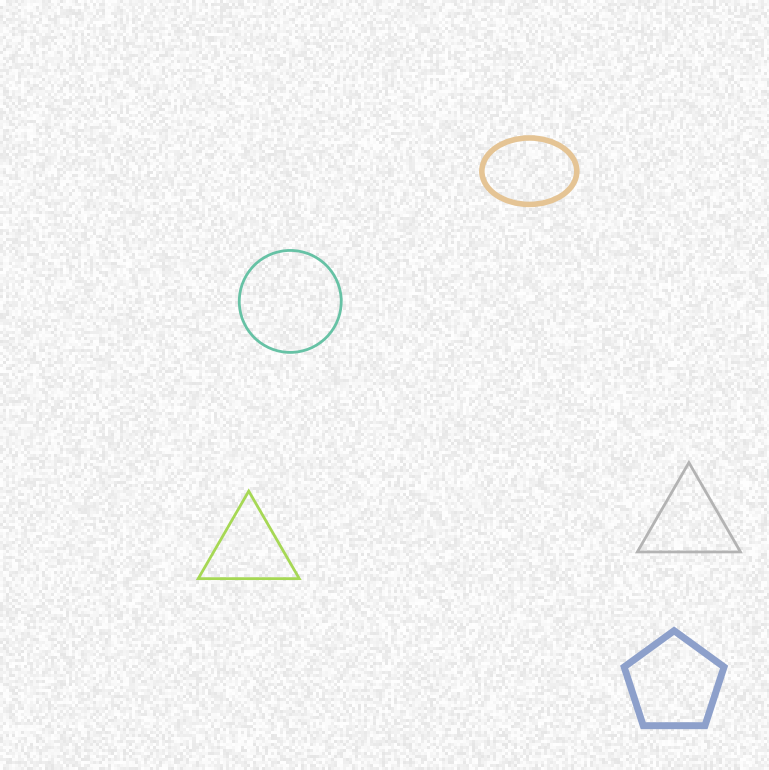[{"shape": "circle", "thickness": 1, "radius": 0.33, "center": [0.377, 0.609]}, {"shape": "pentagon", "thickness": 2.5, "radius": 0.34, "center": [0.875, 0.113]}, {"shape": "triangle", "thickness": 1, "radius": 0.38, "center": [0.323, 0.286]}, {"shape": "oval", "thickness": 2, "radius": 0.31, "center": [0.687, 0.778]}, {"shape": "triangle", "thickness": 1, "radius": 0.39, "center": [0.895, 0.322]}]